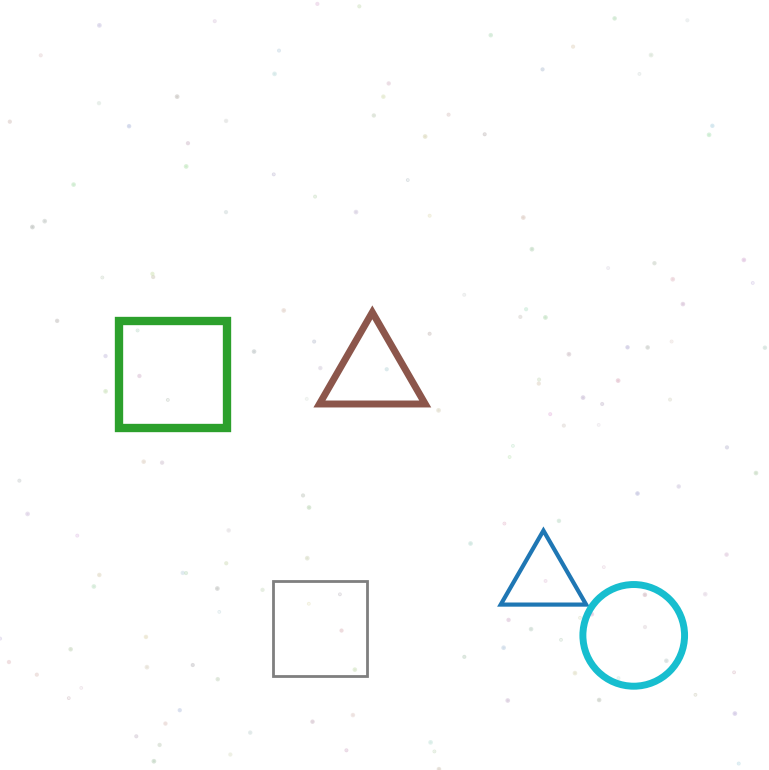[{"shape": "triangle", "thickness": 1.5, "radius": 0.32, "center": [0.706, 0.247]}, {"shape": "square", "thickness": 3, "radius": 0.35, "center": [0.224, 0.514]}, {"shape": "triangle", "thickness": 2.5, "radius": 0.4, "center": [0.484, 0.515]}, {"shape": "square", "thickness": 1, "radius": 0.31, "center": [0.416, 0.184]}, {"shape": "circle", "thickness": 2.5, "radius": 0.33, "center": [0.823, 0.175]}]